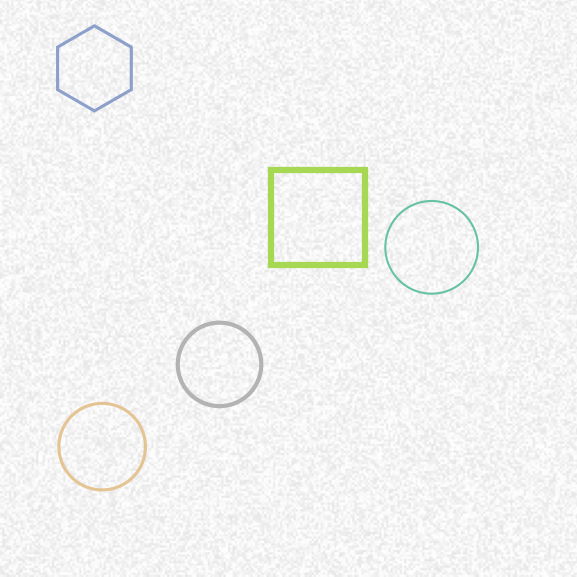[{"shape": "circle", "thickness": 1, "radius": 0.4, "center": [0.747, 0.571]}, {"shape": "hexagon", "thickness": 1.5, "radius": 0.37, "center": [0.164, 0.881]}, {"shape": "square", "thickness": 3, "radius": 0.41, "center": [0.551, 0.622]}, {"shape": "circle", "thickness": 1.5, "radius": 0.37, "center": [0.177, 0.226]}, {"shape": "circle", "thickness": 2, "radius": 0.36, "center": [0.38, 0.368]}]